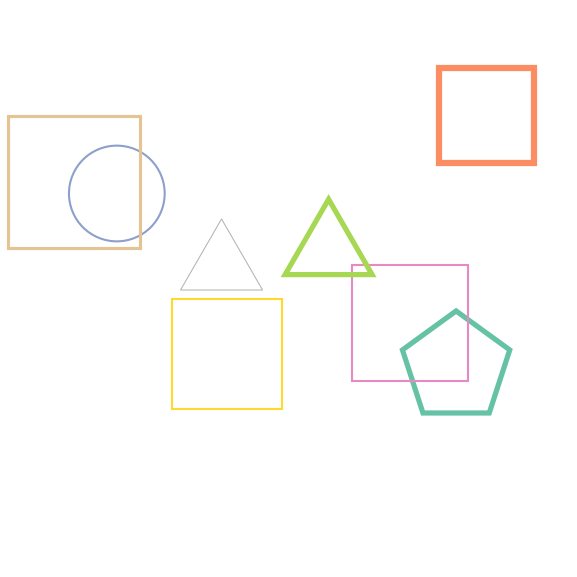[{"shape": "pentagon", "thickness": 2.5, "radius": 0.49, "center": [0.79, 0.363]}, {"shape": "square", "thickness": 3, "radius": 0.41, "center": [0.842, 0.799]}, {"shape": "circle", "thickness": 1, "radius": 0.41, "center": [0.202, 0.664]}, {"shape": "square", "thickness": 1, "radius": 0.5, "center": [0.71, 0.44]}, {"shape": "triangle", "thickness": 2.5, "radius": 0.43, "center": [0.569, 0.567]}, {"shape": "square", "thickness": 1, "radius": 0.48, "center": [0.393, 0.385]}, {"shape": "square", "thickness": 1.5, "radius": 0.57, "center": [0.129, 0.684]}, {"shape": "triangle", "thickness": 0.5, "radius": 0.41, "center": [0.384, 0.538]}]